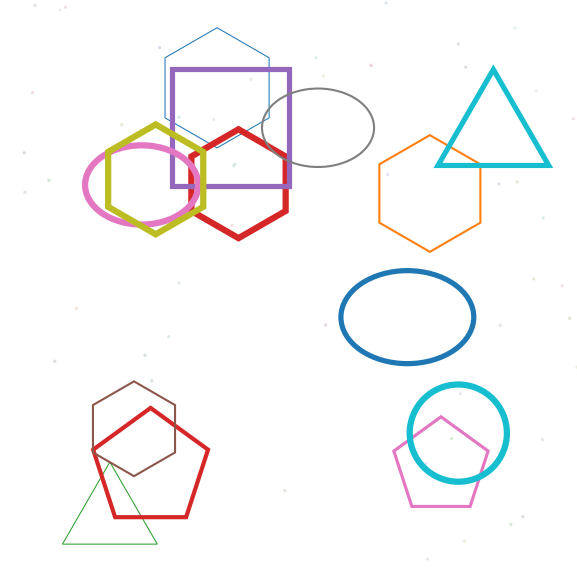[{"shape": "oval", "thickness": 2.5, "radius": 0.58, "center": [0.705, 0.45]}, {"shape": "hexagon", "thickness": 0.5, "radius": 0.52, "center": [0.376, 0.847]}, {"shape": "hexagon", "thickness": 1, "radius": 0.51, "center": [0.744, 0.664]}, {"shape": "triangle", "thickness": 0.5, "radius": 0.47, "center": [0.19, 0.104]}, {"shape": "pentagon", "thickness": 2, "radius": 0.52, "center": [0.261, 0.188]}, {"shape": "hexagon", "thickness": 3, "radius": 0.47, "center": [0.413, 0.681]}, {"shape": "square", "thickness": 2.5, "radius": 0.51, "center": [0.399, 0.778]}, {"shape": "hexagon", "thickness": 1, "radius": 0.41, "center": [0.232, 0.257]}, {"shape": "pentagon", "thickness": 1.5, "radius": 0.43, "center": [0.764, 0.192]}, {"shape": "oval", "thickness": 3, "radius": 0.49, "center": [0.245, 0.679]}, {"shape": "oval", "thickness": 1, "radius": 0.49, "center": [0.551, 0.778]}, {"shape": "hexagon", "thickness": 3, "radius": 0.48, "center": [0.27, 0.689]}, {"shape": "circle", "thickness": 3, "radius": 0.42, "center": [0.794, 0.249]}, {"shape": "triangle", "thickness": 2.5, "radius": 0.55, "center": [0.854, 0.768]}]